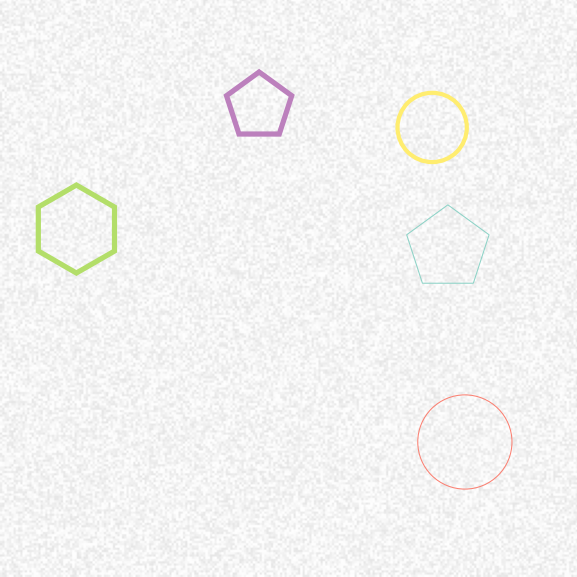[{"shape": "pentagon", "thickness": 0.5, "radius": 0.38, "center": [0.776, 0.569]}, {"shape": "circle", "thickness": 0.5, "radius": 0.41, "center": [0.805, 0.234]}, {"shape": "hexagon", "thickness": 2.5, "radius": 0.38, "center": [0.132, 0.603]}, {"shape": "pentagon", "thickness": 2.5, "radius": 0.3, "center": [0.449, 0.815]}, {"shape": "circle", "thickness": 2, "radius": 0.3, "center": [0.748, 0.778]}]